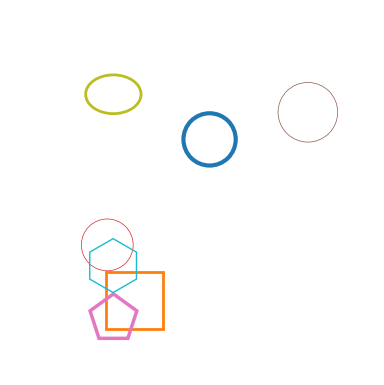[{"shape": "circle", "thickness": 3, "radius": 0.34, "center": [0.544, 0.638]}, {"shape": "square", "thickness": 2, "radius": 0.36, "center": [0.349, 0.219]}, {"shape": "circle", "thickness": 0.5, "radius": 0.34, "center": [0.279, 0.364]}, {"shape": "circle", "thickness": 0.5, "radius": 0.39, "center": [0.8, 0.708]}, {"shape": "pentagon", "thickness": 2.5, "radius": 0.32, "center": [0.295, 0.173]}, {"shape": "oval", "thickness": 2, "radius": 0.36, "center": [0.294, 0.755]}, {"shape": "hexagon", "thickness": 1, "radius": 0.35, "center": [0.294, 0.31]}]